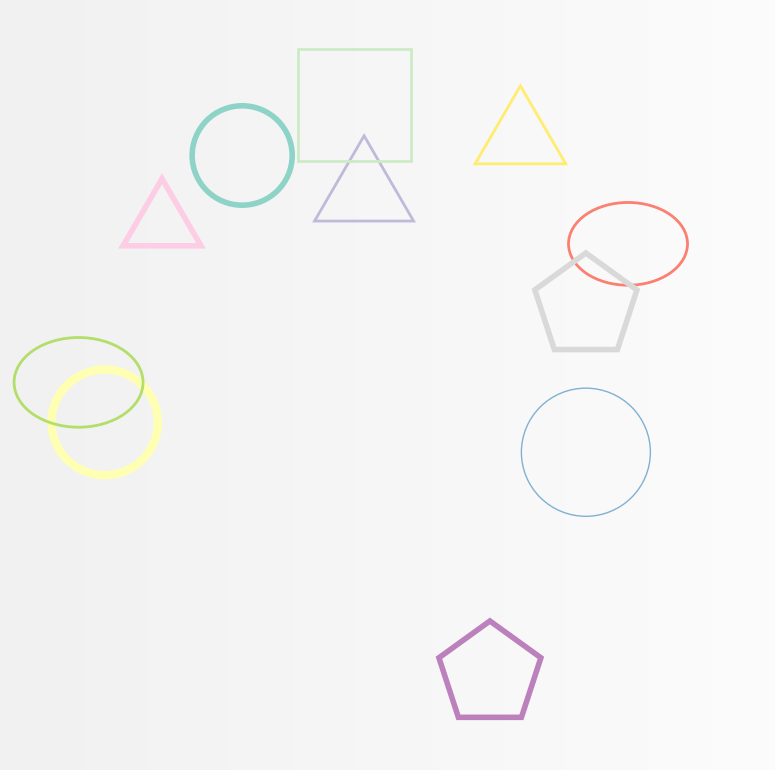[{"shape": "circle", "thickness": 2, "radius": 0.32, "center": [0.312, 0.798]}, {"shape": "circle", "thickness": 3, "radius": 0.34, "center": [0.135, 0.452]}, {"shape": "triangle", "thickness": 1, "radius": 0.37, "center": [0.47, 0.75]}, {"shape": "oval", "thickness": 1, "radius": 0.38, "center": [0.81, 0.683]}, {"shape": "circle", "thickness": 0.5, "radius": 0.42, "center": [0.756, 0.413]}, {"shape": "oval", "thickness": 1, "radius": 0.42, "center": [0.101, 0.503]}, {"shape": "triangle", "thickness": 2, "radius": 0.29, "center": [0.209, 0.71]}, {"shape": "pentagon", "thickness": 2, "radius": 0.35, "center": [0.756, 0.602]}, {"shape": "pentagon", "thickness": 2, "radius": 0.35, "center": [0.632, 0.124]}, {"shape": "square", "thickness": 1, "radius": 0.37, "center": [0.457, 0.864]}, {"shape": "triangle", "thickness": 1, "radius": 0.34, "center": [0.671, 0.821]}]